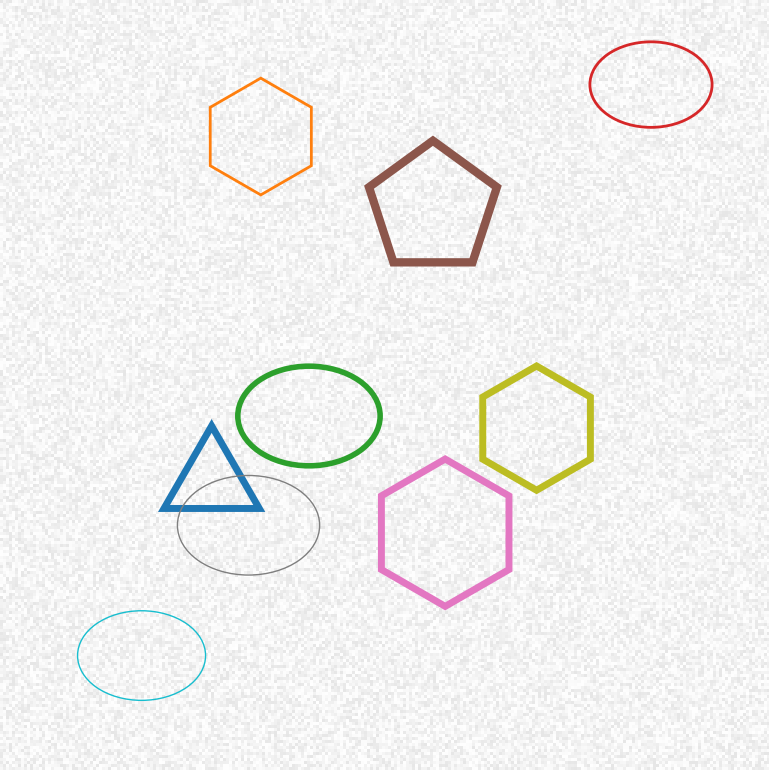[{"shape": "triangle", "thickness": 2.5, "radius": 0.36, "center": [0.275, 0.375]}, {"shape": "hexagon", "thickness": 1, "radius": 0.38, "center": [0.339, 0.823]}, {"shape": "oval", "thickness": 2, "radius": 0.46, "center": [0.401, 0.46]}, {"shape": "oval", "thickness": 1, "radius": 0.4, "center": [0.845, 0.89]}, {"shape": "pentagon", "thickness": 3, "radius": 0.44, "center": [0.562, 0.73]}, {"shape": "hexagon", "thickness": 2.5, "radius": 0.48, "center": [0.578, 0.308]}, {"shape": "oval", "thickness": 0.5, "radius": 0.46, "center": [0.323, 0.318]}, {"shape": "hexagon", "thickness": 2.5, "radius": 0.4, "center": [0.697, 0.444]}, {"shape": "oval", "thickness": 0.5, "radius": 0.42, "center": [0.184, 0.149]}]